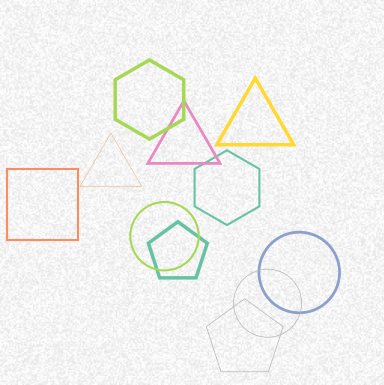[{"shape": "pentagon", "thickness": 2.5, "radius": 0.4, "center": [0.462, 0.343]}, {"shape": "hexagon", "thickness": 1.5, "radius": 0.49, "center": [0.59, 0.513]}, {"shape": "square", "thickness": 1.5, "radius": 0.46, "center": [0.11, 0.469]}, {"shape": "circle", "thickness": 2, "radius": 0.52, "center": [0.777, 0.292]}, {"shape": "triangle", "thickness": 2, "radius": 0.54, "center": [0.478, 0.63]}, {"shape": "hexagon", "thickness": 2.5, "radius": 0.51, "center": [0.388, 0.742]}, {"shape": "circle", "thickness": 1.5, "radius": 0.44, "center": [0.427, 0.387]}, {"shape": "triangle", "thickness": 2.5, "radius": 0.58, "center": [0.663, 0.682]}, {"shape": "triangle", "thickness": 0.5, "radius": 0.46, "center": [0.288, 0.562]}, {"shape": "circle", "thickness": 0.5, "radius": 0.44, "center": [0.695, 0.212]}, {"shape": "pentagon", "thickness": 0.5, "radius": 0.52, "center": [0.636, 0.119]}]